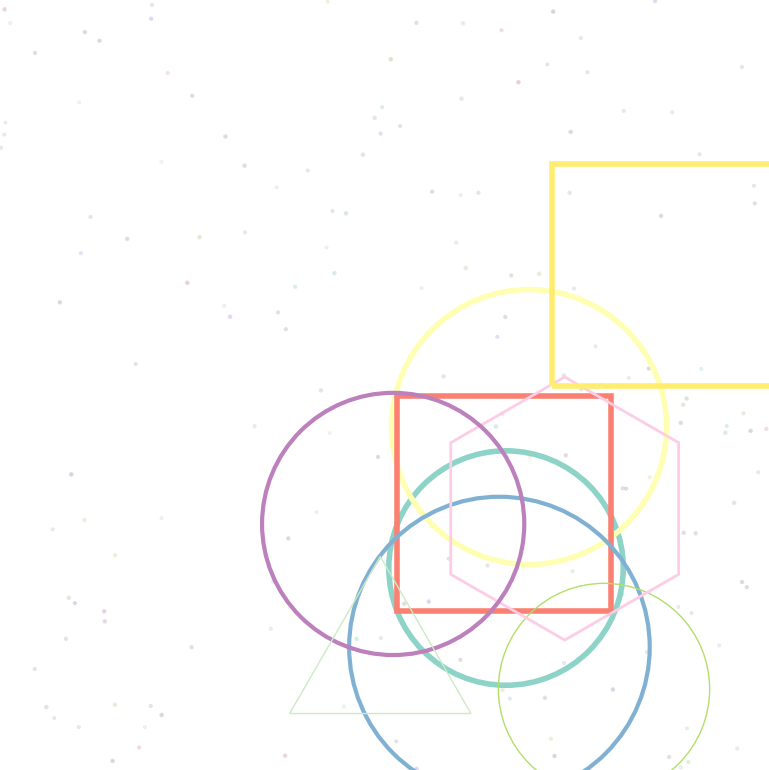[{"shape": "circle", "thickness": 2, "radius": 0.76, "center": [0.657, 0.262]}, {"shape": "circle", "thickness": 2, "radius": 0.89, "center": [0.687, 0.445]}, {"shape": "square", "thickness": 2, "radius": 0.7, "center": [0.654, 0.346]}, {"shape": "circle", "thickness": 1.5, "radius": 0.98, "center": [0.649, 0.16]}, {"shape": "circle", "thickness": 0.5, "radius": 0.69, "center": [0.784, 0.105]}, {"shape": "hexagon", "thickness": 1, "radius": 0.85, "center": [0.733, 0.34]}, {"shape": "circle", "thickness": 1.5, "radius": 0.85, "center": [0.511, 0.32]}, {"shape": "triangle", "thickness": 0.5, "radius": 0.68, "center": [0.494, 0.141]}, {"shape": "square", "thickness": 2, "radius": 0.72, "center": [0.861, 0.643]}]